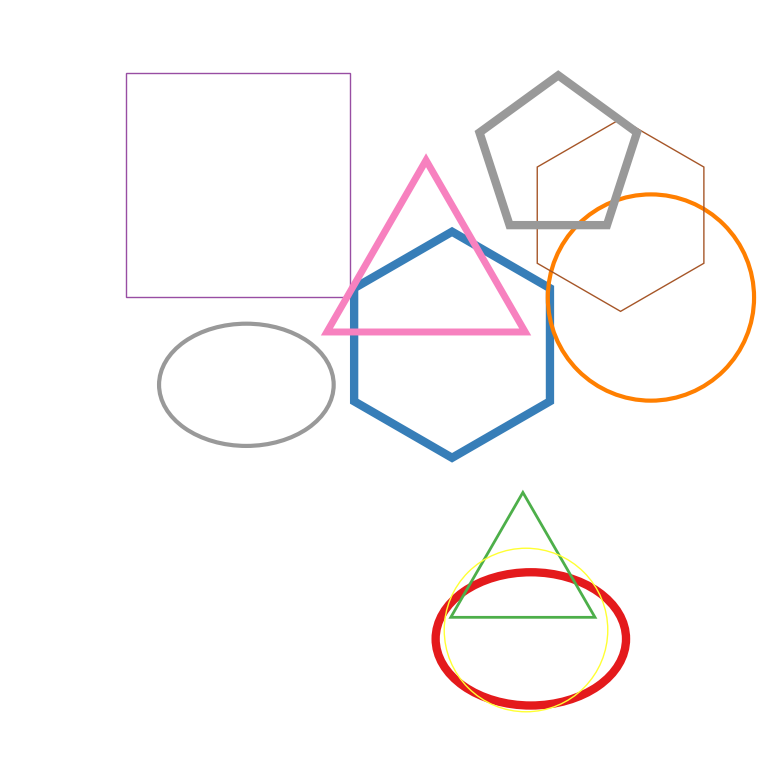[{"shape": "oval", "thickness": 3, "radius": 0.62, "center": [0.689, 0.17]}, {"shape": "hexagon", "thickness": 3, "radius": 0.73, "center": [0.587, 0.552]}, {"shape": "triangle", "thickness": 1, "radius": 0.54, "center": [0.679, 0.252]}, {"shape": "square", "thickness": 0.5, "radius": 0.73, "center": [0.309, 0.76]}, {"shape": "circle", "thickness": 1.5, "radius": 0.67, "center": [0.845, 0.614]}, {"shape": "circle", "thickness": 0.5, "radius": 0.53, "center": [0.683, 0.182]}, {"shape": "hexagon", "thickness": 0.5, "radius": 0.62, "center": [0.806, 0.721]}, {"shape": "triangle", "thickness": 2.5, "radius": 0.74, "center": [0.553, 0.643]}, {"shape": "pentagon", "thickness": 3, "radius": 0.54, "center": [0.725, 0.795]}, {"shape": "oval", "thickness": 1.5, "radius": 0.57, "center": [0.32, 0.5]}]